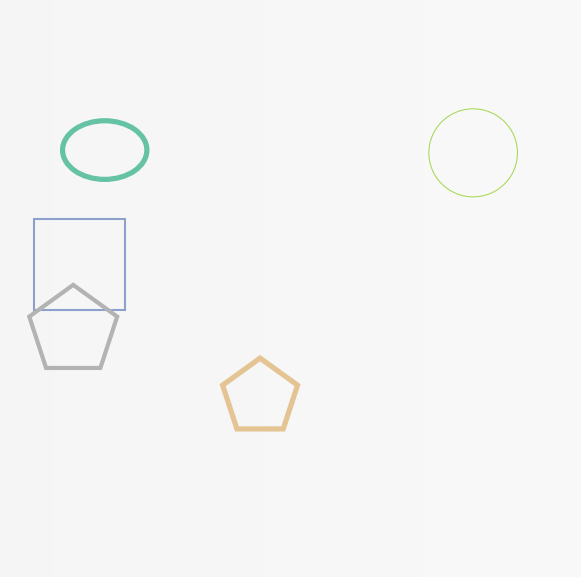[{"shape": "oval", "thickness": 2.5, "radius": 0.36, "center": [0.18, 0.739]}, {"shape": "square", "thickness": 1, "radius": 0.39, "center": [0.137, 0.541]}, {"shape": "circle", "thickness": 0.5, "radius": 0.38, "center": [0.814, 0.734]}, {"shape": "pentagon", "thickness": 2.5, "radius": 0.34, "center": [0.447, 0.311]}, {"shape": "pentagon", "thickness": 2, "radius": 0.4, "center": [0.126, 0.426]}]